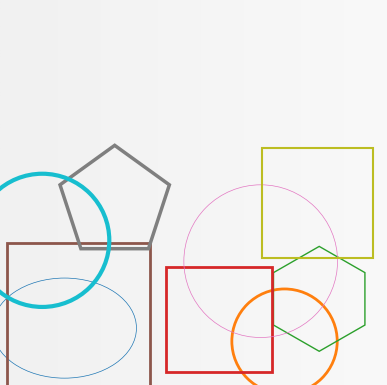[{"shape": "oval", "thickness": 0.5, "radius": 0.93, "center": [0.166, 0.148]}, {"shape": "circle", "thickness": 2, "radius": 0.68, "center": [0.734, 0.113]}, {"shape": "hexagon", "thickness": 1, "radius": 0.68, "center": [0.824, 0.224]}, {"shape": "square", "thickness": 2, "radius": 0.69, "center": [0.565, 0.17]}, {"shape": "square", "thickness": 2, "radius": 0.92, "center": [0.202, 0.183]}, {"shape": "circle", "thickness": 0.5, "radius": 0.99, "center": [0.673, 0.322]}, {"shape": "pentagon", "thickness": 2.5, "radius": 0.74, "center": [0.296, 0.474]}, {"shape": "square", "thickness": 1.5, "radius": 0.71, "center": [0.819, 0.472]}, {"shape": "circle", "thickness": 3, "radius": 0.86, "center": [0.109, 0.376]}]